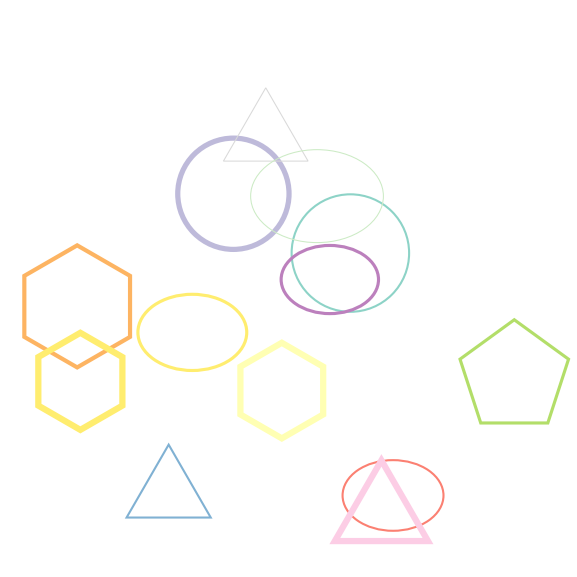[{"shape": "circle", "thickness": 1, "radius": 0.51, "center": [0.607, 0.561]}, {"shape": "hexagon", "thickness": 3, "radius": 0.41, "center": [0.488, 0.323]}, {"shape": "circle", "thickness": 2.5, "radius": 0.48, "center": [0.404, 0.664]}, {"shape": "oval", "thickness": 1, "radius": 0.44, "center": [0.681, 0.141]}, {"shape": "triangle", "thickness": 1, "radius": 0.42, "center": [0.292, 0.145]}, {"shape": "hexagon", "thickness": 2, "radius": 0.53, "center": [0.134, 0.469]}, {"shape": "pentagon", "thickness": 1.5, "radius": 0.49, "center": [0.891, 0.347]}, {"shape": "triangle", "thickness": 3, "radius": 0.47, "center": [0.66, 0.109]}, {"shape": "triangle", "thickness": 0.5, "radius": 0.42, "center": [0.46, 0.762]}, {"shape": "oval", "thickness": 1.5, "radius": 0.42, "center": [0.571, 0.515]}, {"shape": "oval", "thickness": 0.5, "radius": 0.57, "center": [0.549, 0.66]}, {"shape": "oval", "thickness": 1.5, "radius": 0.47, "center": [0.333, 0.424]}, {"shape": "hexagon", "thickness": 3, "radius": 0.42, "center": [0.139, 0.339]}]